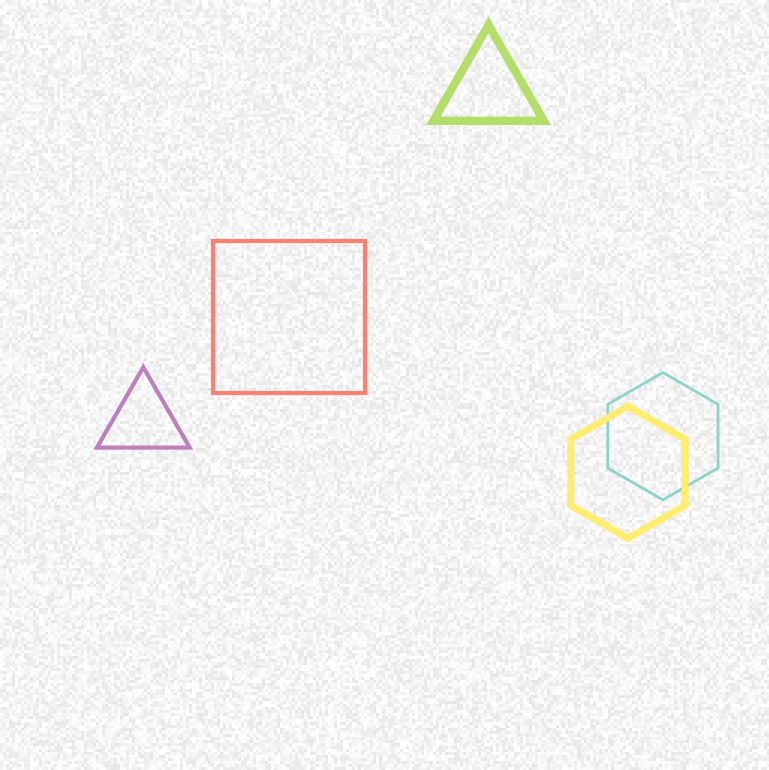[{"shape": "hexagon", "thickness": 1, "radius": 0.41, "center": [0.861, 0.434]}, {"shape": "square", "thickness": 1.5, "radius": 0.49, "center": [0.376, 0.589]}, {"shape": "triangle", "thickness": 3, "radius": 0.41, "center": [0.634, 0.885]}, {"shape": "triangle", "thickness": 1.5, "radius": 0.35, "center": [0.186, 0.454]}, {"shape": "hexagon", "thickness": 2.5, "radius": 0.43, "center": [0.816, 0.387]}]